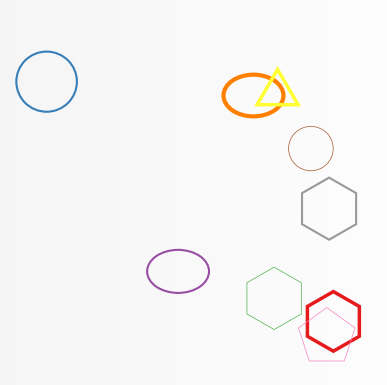[{"shape": "hexagon", "thickness": 2.5, "radius": 0.39, "center": [0.86, 0.165]}, {"shape": "circle", "thickness": 1.5, "radius": 0.39, "center": [0.12, 0.788]}, {"shape": "hexagon", "thickness": 0.5, "radius": 0.41, "center": [0.707, 0.225]}, {"shape": "oval", "thickness": 1.5, "radius": 0.4, "center": [0.46, 0.295]}, {"shape": "oval", "thickness": 3, "radius": 0.39, "center": [0.654, 0.752]}, {"shape": "triangle", "thickness": 2.5, "radius": 0.31, "center": [0.716, 0.759]}, {"shape": "circle", "thickness": 0.5, "radius": 0.29, "center": [0.802, 0.614]}, {"shape": "pentagon", "thickness": 0.5, "radius": 0.38, "center": [0.843, 0.124]}, {"shape": "hexagon", "thickness": 1.5, "radius": 0.4, "center": [0.849, 0.458]}]